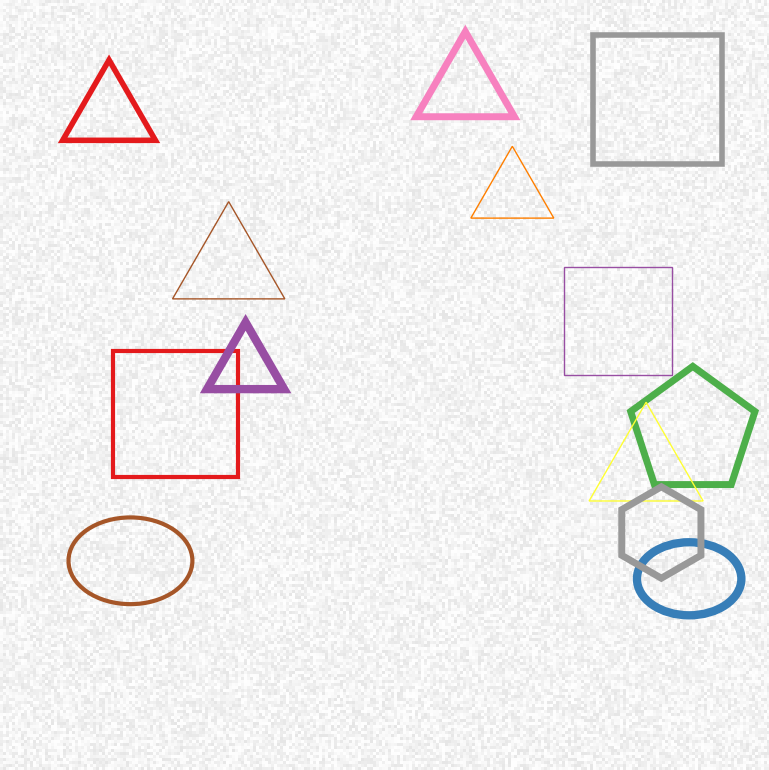[{"shape": "square", "thickness": 1.5, "radius": 0.41, "center": [0.228, 0.462]}, {"shape": "triangle", "thickness": 2, "radius": 0.35, "center": [0.142, 0.853]}, {"shape": "oval", "thickness": 3, "radius": 0.34, "center": [0.895, 0.248]}, {"shape": "pentagon", "thickness": 2.5, "radius": 0.42, "center": [0.9, 0.439]}, {"shape": "square", "thickness": 0.5, "radius": 0.35, "center": [0.802, 0.583]}, {"shape": "triangle", "thickness": 3, "radius": 0.29, "center": [0.319, 0.524]}, {"shape": "triangle", "thickness": 0.5, "radius": 0.31, "center": [0.665, 0.748]}, {"shape": "triangle", "thickness": 0.5, "radius": 0.43, "center": [0.839, 0.392]}, {"shape": "oval", "thickness": 1.5, "radius": 0.4, "center": [0.169, 0.272]}, {"shape": "triangle", "thickness": 0.5, "radius": 0.42, "center": [0.297, 0.654]}, {"shape": "triangle", "thickness": 2.5, "radius": 0.37, "center": [0.604, 0.885]}, {"shape": "hexagon", "thickness": 2.5, "radius": 0.3, "center": [0.859, 0.308]}, {"shape": "square", "thickness": 2, "radius": 0.42, "center": [0.853, 0.871]}]